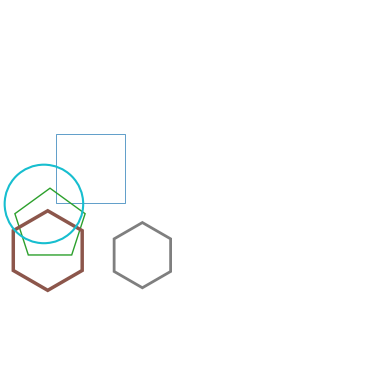[{"shape": "square", "thickness": 0.5, "radius": 0.45, "center": [0.235, 0.563]}, {"shape": "pentagon", "thickness": 1, "radius": 0.48, "center": [0.13, 0.415]}, {"shape": "hexagon", "thickness": 2.5, "radius": 0.52, "center": [0.124, 0.349]}, {"shape": "hexagon", "thickness": 2, "radius": 0.42, "center": [0.37, 0.337]}, {"shape": "circle", "thickness": 1.5, "radius": 0.51, "center": [0.114, 0.47]}]